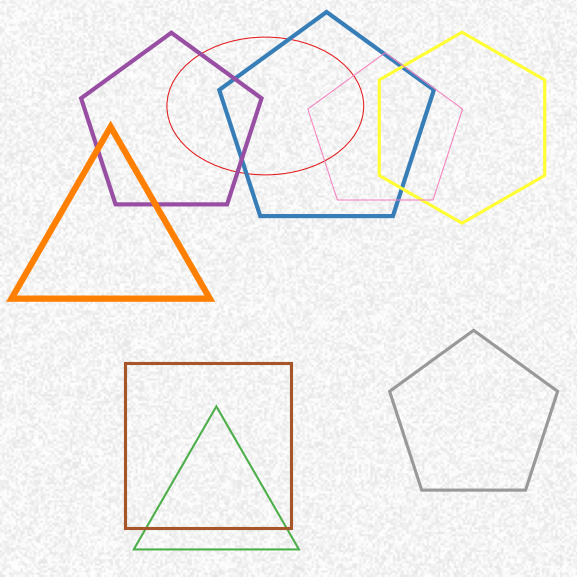[{"shape": "oval", "thickness": 0.5, "radius": 0.85, "center": [0.459, 0.816]}, {"shape": "pentagon", "thickness": 2, "radius": 0.98, "center": [0.565, 0.783]}, {"shape": "triangle", "thickness": 1, "radius": 0.83, "center": [0.375, 0.13]}, {"shape": "pentagon", "thickness": 2, "radius": 0.82, "center": [0.297, 0.778]}, {"shape": "triangle", "thickness": 3, "radius": 0.99, "center": [0.192, 0.581]}, {"shape": "hexagon", "thickness": 1.5, "radius": 0.83, "center": [0.8, 0.778]}, {"shape": "square", "thickness": 1.5, "radius": 0.72, "center": [0.36, 0.227]}, {"shape": "pentagon", "thickness": 0.5, "radius": 0.7, "center": [0.667, 0.767]}, {"shape": "pentagon", "thickness": 1.5, "radius": 0.76, "center": [0.82, 0.274]}]